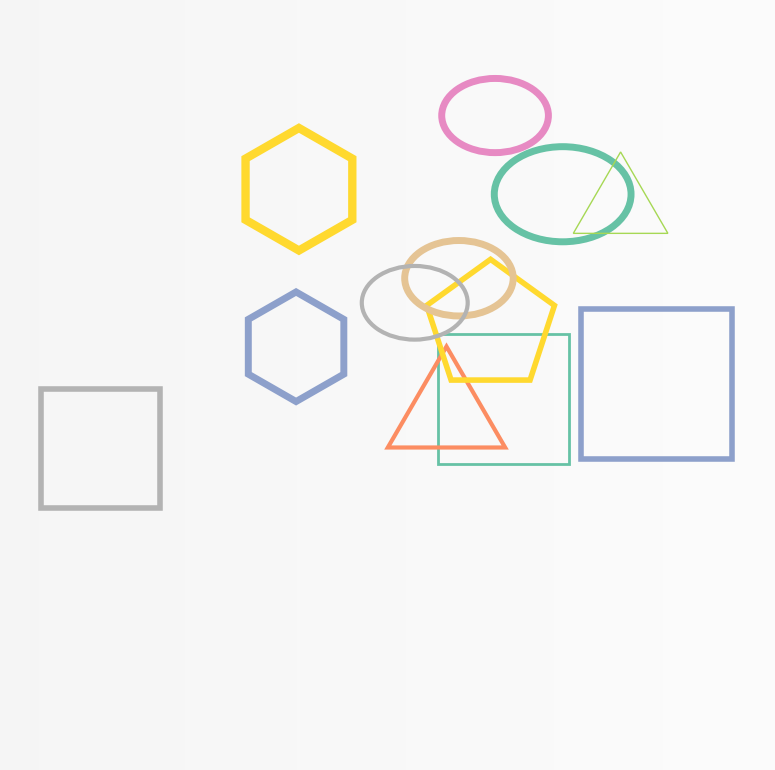[{"shape": "oval", "thickness": 2.5, "radius": 0.44, "center": [0.726, 0.748]}, {"shape": "square", "thickness": 1, "radius": 0.42, "center": [0.649, 0.482]}, {"shape": "triangle", "thickness": 1.5, "radius": 0.44, "center": [0.576, 0.463]}, {"shape": "square", "thickness": 2, "radius": 0.49, "center": [0.847, 0.501]}, {"shape": "hexagon", "thickness": 2.5, "radius": 0.36, "center": [0.382, 0.55]}, {"shape": "oval", "thickness": 2.5, "radius": 0.34, "center": [0.639, 0.85]}, {"shape": "triangle", "thickness": 0.5, "radius": 0.35, "center": [0.801, 0.732]}, {"shape": "pentagon", "thickness": 2, "radius": 0.43, "center": [0.633, 0.577]}, {"shape": "hexagon", "thickness": 3, "radius": 0.4, "center": [0.386, 0.754]}, {"shape": "oval", "thickness": 2.5, "radius": 0.35, "center": [0.592, 0.639]}, {"shape": "square", "thickness": 2, "radius": 0.39, "center": [0.13, 0.418]}, {"shape": "oval", "thickness": 1.5, "radius": 0.34, "center": [0.535, 0.607]}]